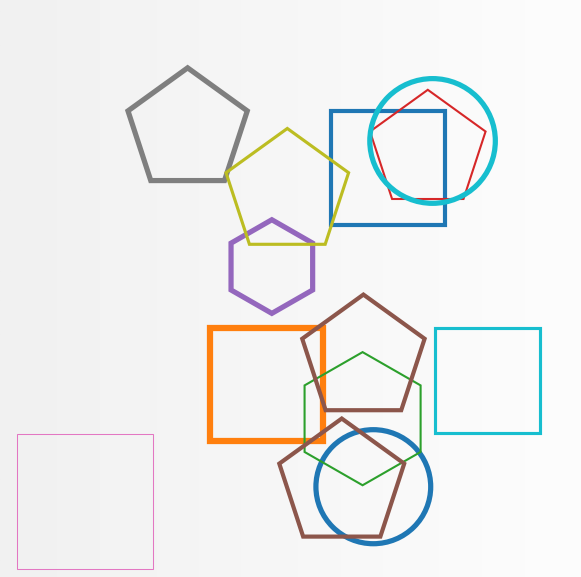[{"shape": "square", "thickness": 2, "radius": 0.49, "center": [0.668, 0.708]}, {"shape": "circle", "thickness": 2.5, "radius": 0.49, "center": [0.642, 0.156]}, {"shape": "square", "thickness": 3, "radius": 0.49, "center": [0.459, 0.334]}, {"shape": "hexagon", "thickness": 1, "radius": 0.58, "center": [0.624, 0.274]}, {"shape": "pentagon", "thickness": 1, "radius": 0.52, "center": [0.736, 0.739]}, {"shape": "hexagon", "thickness": 2.5, "radius": 0.41, "center": [0.468, 0.538]}, {"shape": "pentagon", "thickness": 2, "radius": 0.57, "center": [0.588, 0.161]}, {"shape": "pentagon", "thickness": 2, "radius": 0.55, "center": [0.625, 0.378]}, {"shape": "square", "thickness": 0.5, "radius": 0.58, "center": [0.146, 0.132]}, {"shape": "pentagon", "thickness": 2.5, "radius": 0.54, "center": [0.323, 0.774]}, {"shape": "pentagon", "thickness": 1.5, "radius": 0.55, "center": [0.494, 0.666]}, {"shape": "square", "thickness": 1.5, "radius": 0.45, "center": [0.839, 0.34]}, {"shape": "circle", "thickness": 2.5, "radius": 0.54, "center": [0.744, 0.755]}]